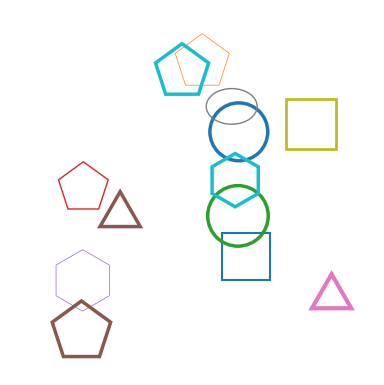[{"shape": "square", "thickness": 1.5, "radius": 0.31, "center": [0.64, 0.334]}, {"shape": "circle", "thickness": 2.5, "radius": 0.38, "center": [0.62, 0.658]}, {"shape": "pentagon", "thickness": 0.5, "radius": 0.37, "center": [0.525, 0.839]}, {"shape": "circle", "thickness": 2.5, "radius": 0.39, "center": [0.618, 0.439]}, {"shape": "pentagon", "thickness": 1, "radius": 0.34, "center": [0.216, 0.512]}, {"shape": "hexagon", "thickness": 0.5, "radius": 0.4, "center": [0.215, 0.272]}, {"shape": "pentagon", "thickness": 2.5, "radius": 0.4, "center": [0.211, 0.138]}, {"shape": "triangle", "thickness": 2.5, "radius": 0.3, "center": [0.312, 0.442]}, {"shape": "triangle", "thickness": 3, "radius": 0.29, "center": [0.861, 0.229]}, {"shape": "oval", "thickness": 1, "radius": 0.33, "center": [0.602, 0.724]}, {"shape": "square", "thickness": 2, "radius": 0.33, "center": [0.808, 0.678]}, {"shape": "hexagon", "thickness": 2.5, "radius": 0.35, "center": [0.611, 0.532]}, {"shape": "pentagon", "thickness": 2.5, "radius": 0.36, "center": [0.473, 0.814]}]